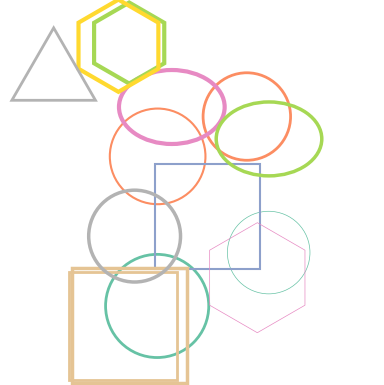[{"shape": "circle", "thickness": 0.5, "radius": 0.54, "center": [0.698, 0.344]}, {"shape": "circle", "thickness": 2, "radius": 0.67, "center": [0.408, 0.205]}, {"shape": "circle", "thickness": 2, "radius": 0.57, "center": [0.641, 0.697]}, {"shape": "circle", "thickness": 1.5, "radius": 0.62, "center": [0.409, 0.594]}, {"shape": "square", "thickness": 1.5, "radius": 0.68, "center": [0.539, 0.437]}, {"shape": "oval", "thickness": 3, "radius": 0.69, "center": [0.446, 0.722]}, {"shape": "hexagon", "thickness": 0.5, "radius": 0.71, "center": [0.668, 0.279]}, {"shape": "oval", "thickness": 2.5, "radius": 0.69, "center": [0.699, 0.639]}, {"shape": "hexagon", "thickness": 3, "radius": 0.53, "center": [0.336, 0.888]}, {"shape": "hexagon", "thickness": 3, "radius": 0.6, "center": [0.308, 0.881]}, {"shape": "square", "thickness": 2, "radius": 0.7, "center": [0.319, 0.154]}, {"shape": "square", "thickness": 2.5, "radius": 0.74, "center": [0.336, 0.154]}, {"shape": "triangle", "thickness": 2, "radius": 0.63, "center": [0.139, 0.802]}, {"shape": "circle", "thickness": 2.5, "radius": 0.6, "center": [0.35, 0.387]}]